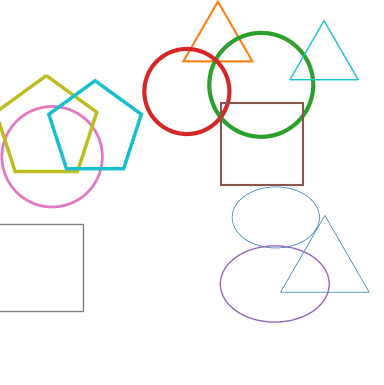[{"shape": "triangle", "thickness": 0.5, "radius": 0.66, "center": [0.844, 0.308]}, {"shape": "oval", "thickness": 0.5, "radius": 0.57, "center": [0.716, 0.435]}, {"shape": "triangle", "thickness": 1.5, "radius": 0.52, "center": [0.566, 0.892]}, {"shape": "circle", "thickness": 3, "radius": 0.67, "center": [0.679, 0.78]}, {"shape": "circle", "thickness": 3, "radius": 0.55, "center": [0.485, 0.762]}, {"shape": "oval", "thickness": 1, "radius": 0.71, "center": [0.714, 0.262]}, {"shape": "square", "thickness": 1.5, "radius": 0.53, "center": [0.681, 0.626]}, {"shape": "circle", "thickness": 2, "radius": 0.65, "center": [0.135, 0.593]}, {"shape": "square", "thickness": 1, "radius": 0.56, "center": [0.105, 0.305]}, {"shape": "pentagon", "thickness": 2.5, "radius": 0.69, "center": [0.12, 0.666]}, {"shape": "pentagon", "thickness": 2.5, "radius": 0.63, "center": [0.247, 0.664]}, {"shape": "triangle", "thickness": 1, "radius": 0.51, "center": [0.842, 0.844]}]